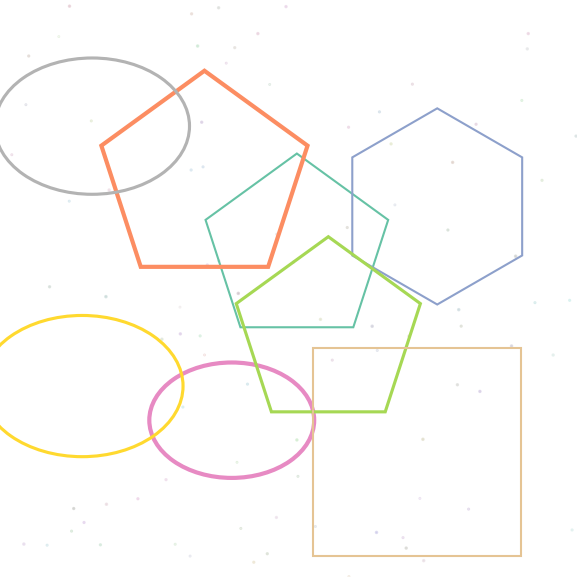[{"shape": "pentagon", "thickness": 1, "radius": 0.83, "center": [0.514, 0.567]}, {"shape": "pentagon", "thickness": 2, "radius": 0.94, "center": [0.354, 0.689]}, {"shape": "hexagon", "thickness": 1, "radius": 0.85, "center": [0.757, 0.642]}, {"shape": "oval", "thickness": 2, "radius": 0.71, "center": [0.401, 0.272]}, {"shape": "pentagon", "thickness": 1.5, "radius": 0.84, "center": [0.569, 0.422]}, {"shape": "oval", "thickness": 1.5, "radius": 0.87, "center": [0.142, 0.331]}, {"shape": "square", "thickness": 1, "radius": 0.9, "center": [0.723, 0.216]}, {"shape": "oval", "thickness": 1.5, "radius": 0.84, "center": [0.16, 0.781]}]